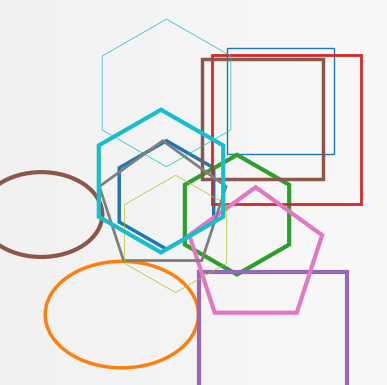[{"shape": "hexagon", "thickness": 2.5, "radius": 0.7, "center": [0.43, 0.494]}, {"shape": "square", "thickness": 1, "radius": 0.69, "center": [0.723, 0.738]}, {"shape": "oval", "thickness": 2.5, "radius": 0.99, "center": [0.314, 0.183]}, {"shape": "hexagon", "thickness": 3, "radius": 0.78, "center": [0.612, 0.442]}, {"shape": "square", "thickness": 2, "radius": 0.96, "center": [0.739, 0.664]}, {"shape": "square", "thickness": 3, "radius": 0.95, "center": [0.704, 0.103]}, {"shape": "oval", "thickness": 3, "radius": 0.79, "center": [0.107, 0.443]}, {"shape": "square", "thickness": 2.5, "radius": 0.78, "center": [0.678, 0.691]}, {"shape": "pentagon", "thickness": 3, "radius": 0.9, "center": [0.66, 0.334]}, {"shape": "pentagon", "thickness": 2, "radius": 0.86, "center": [0.42, 0.462]}, {"shape": "hexagon", "thickness": 0.5, "radius": 0.76, "center": [0.453, 0.392]}, {"shape": "hexagon", "thickness": 3, "radius": 0.93, "center": [0.415, 0.53]}, {"shape": "hexagon", "thickness": 0.5, "radius": 0.96, "center": [0.43, 0.759]}]